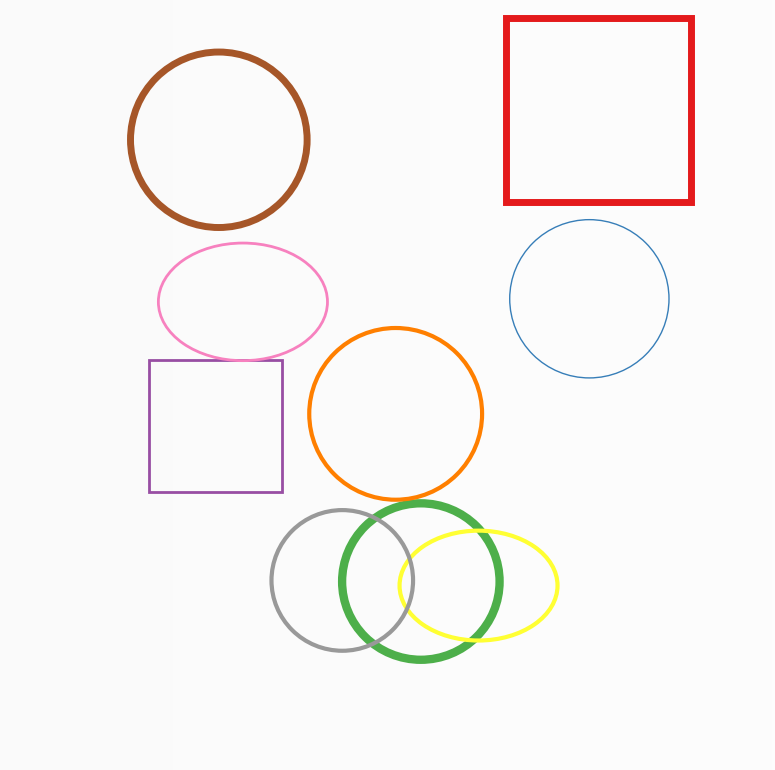[{"shape": "square", "thickness": 2.5, "radius": 0.6, "center": [0.772, 0.857]}, {"shape": "circle", "thickness": 0.5, "radius": 0.51, "center": [0.76, 0.612]}, {"shape": "circle", "thickness": 3, "radius": 0.51, "center": [0.543, 0.245]}, {"shape": "square", "thickness": 1, "radius": 0.43, "center": [0.278, 0.447]}, {"shape": "circle", "thickness": 1.5, "radius": 0.56, "center": [0.511, 0.463]}, {"shape": "oval", "thickness": 1.5, "radius": 0.51, "center": [0.617, 0.239]}, {"shape": "circle", "thickness": 2.5, "radius": 0.57, "center": [0.282, 0.818]}, {"shape": "oval", "thickness": 1, "radius": 0.55, "center": [0.313, 0.608]}, {"shape": "circle", "thickness": 1.5, "radius": 0.46, "center": [0.442, 0.246]}]